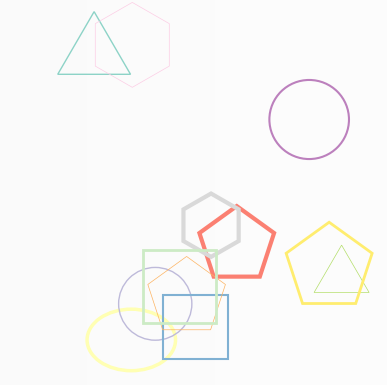[{"shape": "triangle", "thickness": 1, "radius": 0.54, "center": [0.243, 0.861]}, {"shape": "oval", "thickness": 2.5, "radius": 0.57, "center": [0.339, 0.117]}, {"shape": "circle", "thickness": 1, "radius": 0.47, "center": [0.401, 0.211]}, {"shape": "pentagon", "thickness": 3, "radius": 0.51, "center": [0.611, 0.363]}, {"shape": "square", "thickness": 1.5, "radius": 0.41, "center": [0.505, 0.151]}, {"shape": "pentagon", "thickness": 0.5, "radius": 0.53, "center": [0.482, 0.229]}, {"shape": "triangle", "thickness": 0.5, "radius": 0.41, "center": [0.882, 0.281]}, {"shape": "hexagon", "thickness": 0.5, "radius": 0.55, "center": [0.341, 0.883]}, {"shape": "hexagon", "thickness": 3, "radius": 0.41, "center": [0.545, 0.415]}, {"shape": "circle", "thickness": 1.5, "radius": 0.51, "center": [0.798, 0.69]}, {"shape": "square", "thickness": 2, "radius": 0.47, "center": [0.463, 0.255]}, {"shape": "pentagon", "thickness": 2, "radius": 0.58, "center": [0.849, 0.306]}]